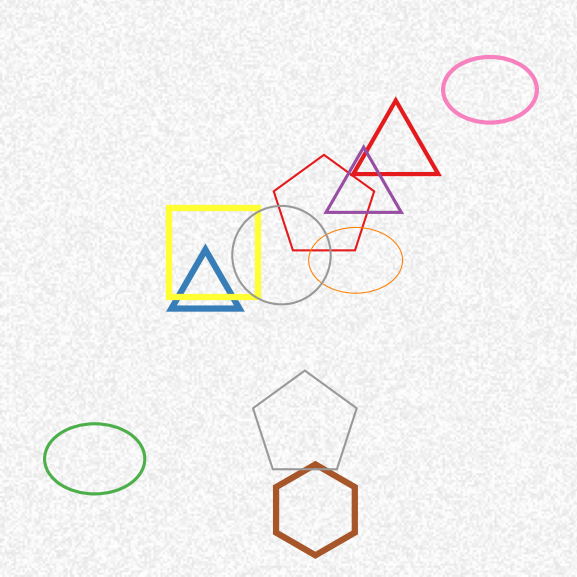[{"shape": "triangle", "thickness": 2, "radius": 0.42, "center": [0.685, 0.74]}, {"shape": "pentagon", "thickness": 1, "radius": 0.46, "center": [0.561, 0.64]}, {"shape": "triangle", "thickness": 3, "radius": 0.34, "center": [0.356, 0.499]}, {"shape": "oval", "thickness": 1.5, "radius": 0.43, "center": [0.164, 0.205]}, {"shape": "triangle", "thickness": 1.5, "radius": 0.38, "center": [0.63, 0.669]}, {"shape": "oval", "thickness": 0.5, "radius": 0.41, "center": [0.616, 0.548]}, {"shape": "square", "thickness": 3, "radius": 0.39, "center": [0.369, 0.562]}, {"shape": "hexagon", "thickness": 3, "radius": 0.39, "center": [0.546, 0.116]}, {"shape": "oval", "thickness": 2, "radius": 0.41, "center": [0.848, 0.844]}, {"shape": "pentagon", "thickness": 1, "radius": 0.47, "center": [0.528, 0.263]}, {"shape": "circle", "thickness": 1, "radius": 0.43, "center": [0.487, 0.557]}]